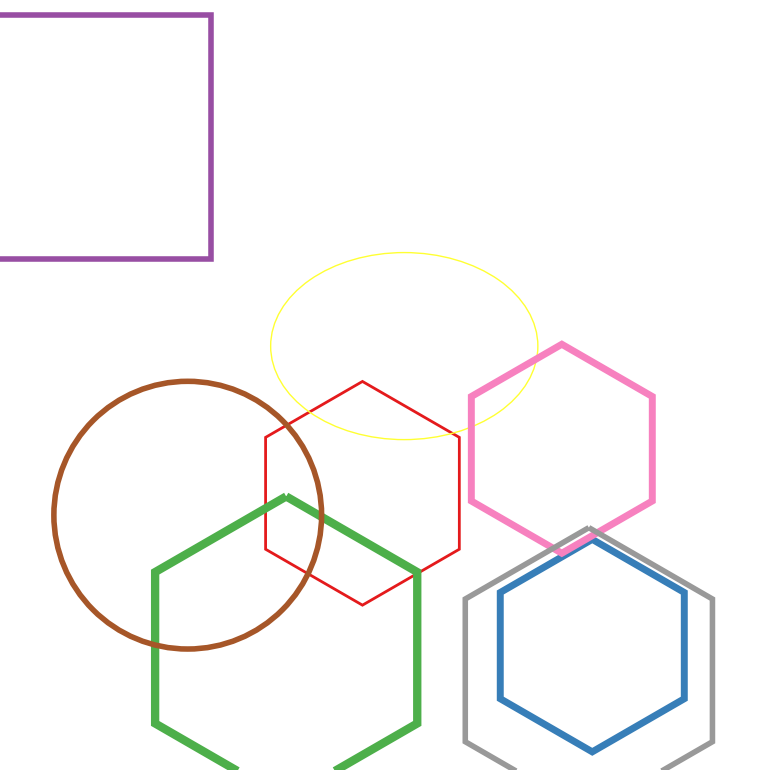[{"shape": "hexagon", "thickness": 1, "radius": 0.73, "center": [0.471, 0.359]}, {"shape": "hexagon", "thickness": 2.5, "radius": 0.69, "center": [0.769, 0.162]}, {"shape": "hexagon", "thickness": 3, "radius": 0.98, "center": [0.372, 0.159]}, {"shape": "square", "thickness": 2, "radius": 0.79, "center": [0.115, 0.822]}, {"shape": "oval", "thickness": 0.5, "radius": 0.87, "center": [0.525, 0.551]}, {"shape": "circle", "thickness": 2, "radius": 0.87, "center": [0.244, 0.331]}, {"shape": "hexagon", "thickness": 2.5, "radius": 0.68, "center": [0.73, 0.417]}, {"shape": "hexagon", "thickness": 2, "radius": 0.93, "center": [0.765, 0.129]}]